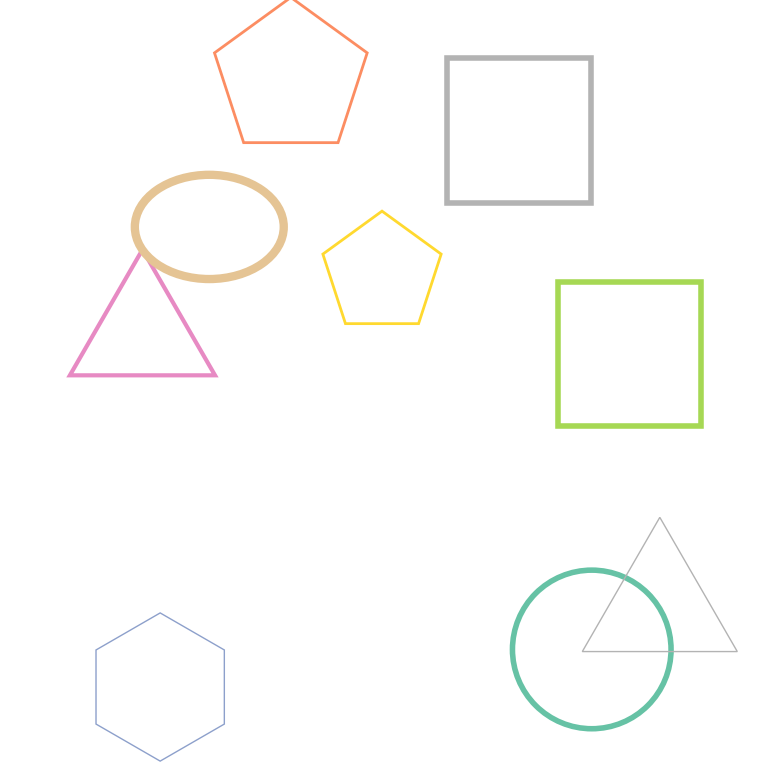[{"shape": "circle", "thickness": 2, "radius": 0.51, "center": [0.769, 0.157]}, {"shape": "pentagon", "thickness": 1, "radius": 0.52, "center": [0.378, 0.899]}, {"shape": "hexagon", "thickness": 0.5, "radius": 0.48, "center": [0.208, 0.108]}, {"shape": "triangle", "thickness": 1.5, "radius": 0.54, "center": [0.185, 0.567]}, {"shape": "square", "thickness": 2, "radius": 0.47, "center": [0.817, 0.54]}, {"shape": "pentagon", "thickness": 1, "radius": 0.4, "center": [0.496, 0.645]}, {"shape": "oval", "thickness": 3, "radius": 0.48, "center": [0.272, 0.705]}, {"shape": "triangle", "thickness": 0.5, "radius": 0.58, "center": [0.857, 0.212]}, {"shape": "square", "thickness": 2, "radius": 0.47, "center": [0.674, 0.83]}]